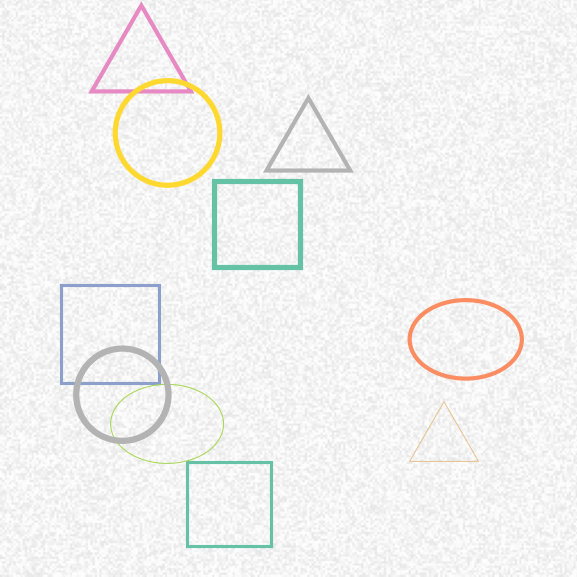[{"shape": "square", "thickness": 1.5, "radius": 0.37, "center": [0.397, 0.126]}, {"shape": "square", "thickness": 2.5, "radius": 0.37, "center": [0.445, 0.611]}, {"shape": "oval", "thickness": 2, "radius": 0.49, "center": [0.807, 0.412]}, {"shape": "square", "thickness": 1.5, "radius": 0.42, "center": [0.19, 0.422]}, {"shape": "triangle", "thickness": 2, "radius": 0.5, "center": [0.245, 0.89]}, {"shape": "oval", "thickness": 0.5, "radius": 0.49, "center": [0.289, 0.265]}, {"shape": "circle", "thickness": 2.5, "radius": 0.45, "center": [0.29, 0.769]}, {"shape": "triangle", "thickness": 0.5, "radius": 0.34, "center": [0.769, 0.235]}, {"shape": "triangle", "thickness": 2, "radius": 0.42, "center": [0.534, 0.746]}, {"shape": "circle", "thickness": 3, "radius": 0.4, "center": [0.212, 0.316]}]